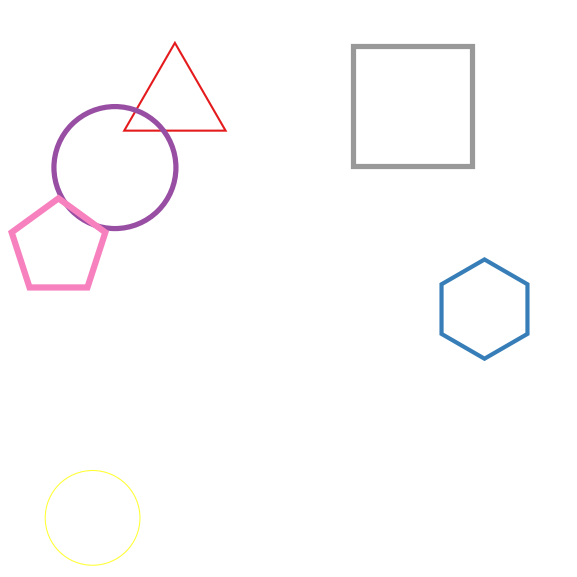[{"shape": "triangle", "thickness": 1, "radius": 0.51, "center": [0.303, 0.824]}, {"shape": "hexagon", "thickness": 2, "radius": 0.43, "center": [0.839, 0.464]}, {"shape": "circle", "thickness": 2.5, "radius": 0.53, "center": [0.199, 0.709]}, {"shape": "circle", "thickness": 0.5, "radius": 0.41, "center": [0.16, 0.102]}, {"shape": "pentagon", "thickness": 3, "radius": 0.43, "center": [0.101, 0.57]}, {"shape": "square", "thickness": 2.5, "radius": 0.52, "center": [0.714, 0.816]}]